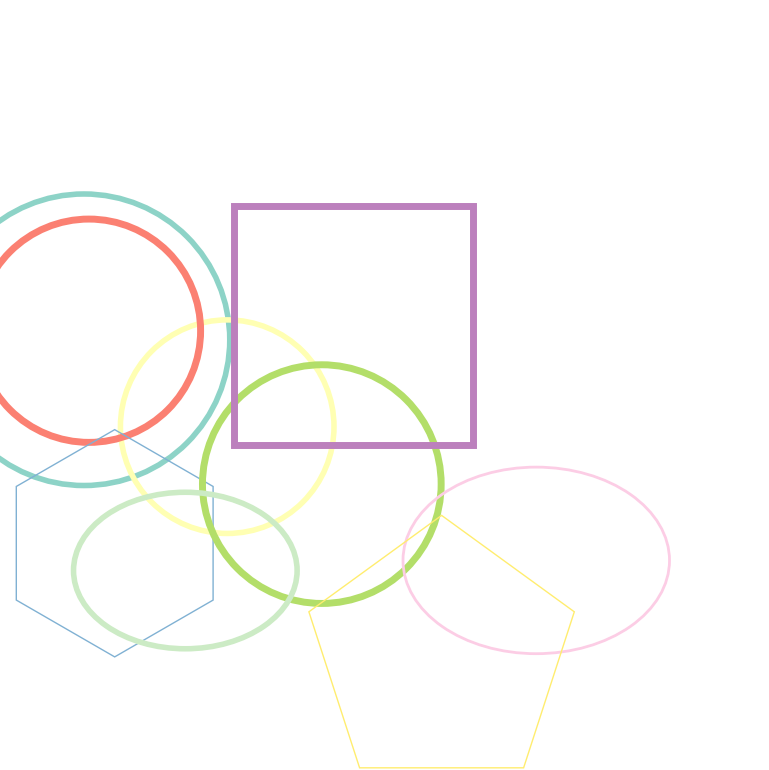[{"shape": "circle", "thickness": 2, "radius": 0.95, "center": [0.109, 0.559]}, {"shape": "circle", "thickness": 2, "radius": 0.69, "center": [0.295, 0.446]}, {"shape": "circle", "thickness": 2.5, "radius": 0.73, "center": [0.116, 0.57]}, {"shape": "hexagon", "thickness": 0.5, "radius": 0.74, "center": [0.149, 0.294]}, {"shape": "circle", "thickness": 2.5, "radius": 0.77, "center": [0.418, 0.371]}, {"shape": "oval", "thickness": 1, "radius": 0.87, "center": [0.696, 0.272]}, {"shape": "square", "thickness": 2.5, "radius": 0.78, "center": [0.459, 0.577]}, {"shape": "oval", "thickness": 2, "radius": 0.73, "center": [0.241, 0.259]}, {"shape": "pentagon", "thickness": 0.5, "radius": 0.91, "center": [0.574, 0.149]}]